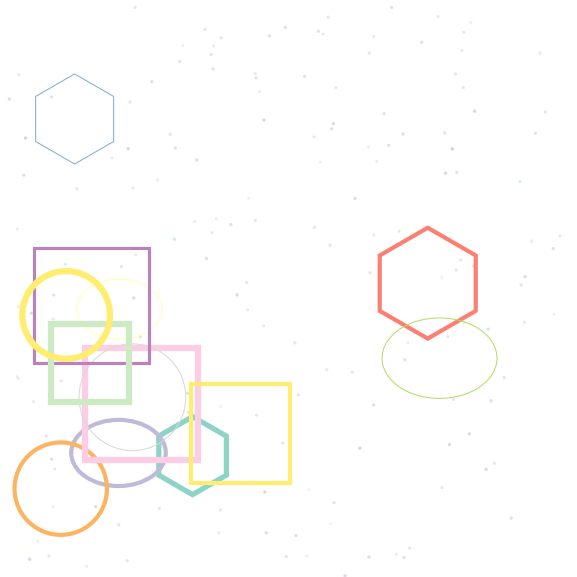[{"shape": "hexagon", "thickness": 2.5, "radius": 0.34, "center": [0.333, 0.21]}, {"shape": "oval", "thickness": 0.5, "radius": 0.37, "center": [0.207, 0.464]}, {"shape": "oval", "thickness": 2, "radius": 0.41, "center": [0.205, 0.215]}, {"shape": "hexagon", "thickness": 2, "radius": 0.48, "center": [0.741, 0.509]}, {"shape": "hexagon", "thickness": 0.5, "radius": 0.39, "center": [0.129, 0.793]}, {"shape": "circle", "thickness": 2, "radius": 0.4, "center": [0.105, 0.153]}, {"shape": "oval", "thickness": 0.5, "radius": 0.5, "center": [0.761, 0.379]}, {"shape": "square", "thickness": 3, "radius": 0.49, "center": [0.245, 0.3]}, {"shape": "circle", "thickness": 0.5, "radius": 0.46, "center": [0.229, 0.311]}, {"shape": "square", "thickness": 1.5, "radius": 0.5, "center": [0.159, 0.471]}, {"shape": "square", "thickness": 3, "radius": 0.34, "center": [0.156, 0.37]}, {"shape": "square", "thickness": 2, "radius": 0.43, "center": [0.417, 0.249]}, {"shape": "circle", "thickness": 3, "radius": 0.38, "center": [0.115, 0.454]}]